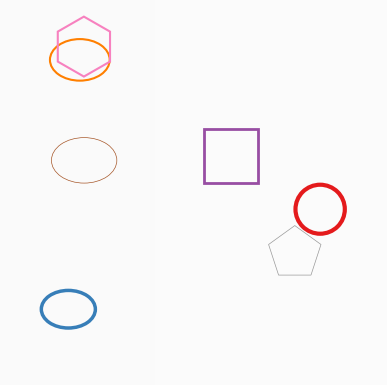[{"shape": "circle", "thickness": 3, "radius": 0.32, "center": [0.826, 0.457]}, {"shape": "oval", "thickness": 2.5, "radius": 0.35, "center": [0.176, 0.197]}, {"shape": "square", "thickness": 2, "radius": 0.35, "center": [0.596, 0.595]}, {"shape": "oval", "thickness": 1.5, "radius": 0.39, "center": [0.206, 0.844]}, {"shape": "oval", "thickness": 0.5, "radius": 0.42, "center": [0.217, 0.584]}, {"shape": "hexagon", "thickness": 1.5, "radius": 0.39, "center": [0.217, 0.879]}, {"shape": "pentagon", "thickness": 0.5, "radius": 0.36, "center": [0.761, 0.343]}]